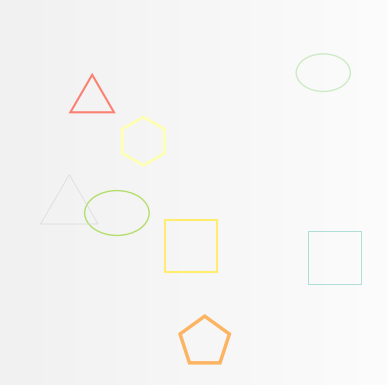[{"shape": "square", "thickness": 0.5, "radius": 0.34, "center": [0.863, 0.331]}, {"shape": "hexagon", "thickness": 2, "radius": 0.31, "center": [0.37, 0.633]}, {"shape": "triangle", "thickness": 1.5, "radius": 0.32, "center": [0.238, 0.741]}, {"shape": "pentagon", "thickness": 2.5, "radius": 0.34, "center": [0.528, 0.112]}, {"shape": "oval", "thickness": 1, "radius": 0.42, "center": [0.302, 0.447]}, {"shape": "triangle", "thickness": 0.5, "radius": 0.43, "center": [0.179, 0.461]}, {"shape": "oval", "thickness": 1, "radius": 0.35, "center": [0.834, 0.811]}, {"shape": "square", "thickness": 1.5, "radius": 0.34, "center": [0.493, 0.362]}]